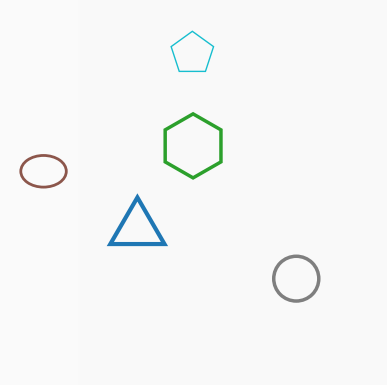[{"shape": "triangle", "thickness": 3, "radius": 0.4, "center": [0.355, 0.406]}, {"shape": "hexagon", "thickness": 2.5, "radius": 0.42, "center": [0.498, 0.621]}, {"shape": "oval", "thickness": 2, "radius": 0.29, "center": [0.112, 0.555]}, {"shape": "circle", "thickness": 2.5, "radius": 0.29, "center": [0.765, 0.276]}, {"shape": "pentagon", "thickness": 1, "radius": 0.29, "center": [0.496, 0.861]}]